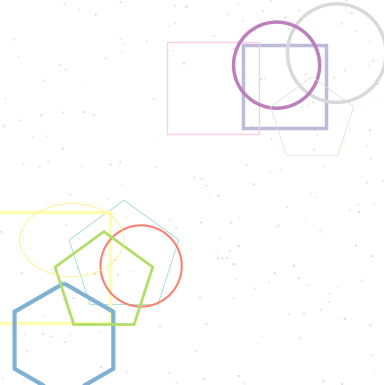[{"shape": "pentagon", "thickness": 0.5, "radius": 0.75, "center": [0.322, 0.33]}, {"shape": "square", "thickness": 2.5, "radius": 0.72, "center": [0.141, 0.305]}, {"shape": "square", "thickness": 2.5, "radius": 0.54, "center": [0.739, 0.775]}, {"shape": "circle", "thickness": 1.5, "radius": 0.53, "center": [0.367, 0.309]}, {"shape": "hexagon", "thickness": 3, "radius": 0.74, "center": [0.166, 0.116]}, {"shape": "pentagon", "thickness": 2, "radius": 0.67, "center": [0.27, 0.265]}, {"shape": "square", "thickness": 1, "radius": 0.6, "center": [0.553, 0.772]}, {"shape": "circle", "thickness": 2.5, "radius": 0.64, "center": [0.875, 0.862]}, {"shape": "circle", "thickness": 2.5, "radius": 0.56, "center": [0.718, 0.831]}, {"shape": "pentagon", "thickness": 0.5, "radius": 0.57, "center": [0.811, 0.687]}, {"shape": "oval", "thickness": 0.5, "radius": 0.68, "center": [0.187, 0.377]}]